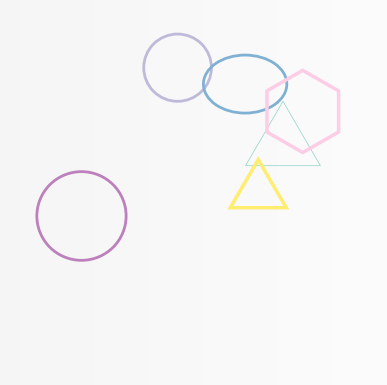[{"shape": "triangle", "thickness": 0.5, "radius": 0.56, "center": [0.73, 0.625]}, {"shape": "circle", "thickness": 2, "radius": 0.44, "center": [0.458, 0.824]}, {"shape": "oval", "thickness": 2, "radius": 0.54, "center": [0.633, 0.782]}, {"shape": "hexagon", "thickness": 2.5, "radius": 0.53, "center": [0.781, 0.711]}, {"shape": "circle", "thickness": 2, "radius": 0.58, "center": [0.21, 0.439]}, {"shape": "triangle", "thickness": 2.5, "radius": 0.42, "center": [0.666, 0.502]}]